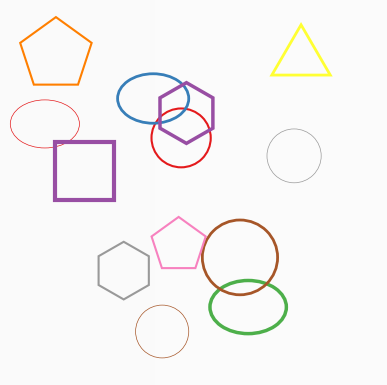[{"shape": "oval", "thickness": 0.5, "radius": 0.45, "center": [0.116, 0.678]}, {"shape": "circle", "thickness": 1.5, "radius": 0.38, "center": [0.467, 0.642]}, {"shape": "oval", "thickness": 2, "radius": 0.46, "center": [0.395, 0.744]}, {"shape": "oval", "thickness": 2.5, "radius": 0.49, "center": [0.64, 0.202]}, {"shape": "hexagon", "thickness": 2.5, "radius": 0.39, "center": [0.481, 0.706]}, {"shape": "square", "thickness": 3, "radius": 0.38, "center": [0.218, 0.555]}, {"shape": "pentagon", "thickness": 1.5, "radius": 0.48, "center": [0.144, 0.859]}, {"shape": "triangle", "thickness": 2, "radius": 0.44, "center": [0.777, 0.849]}, {"shape": "circle", "thickness": 2, "radius": 0.49, "center": [0.619, 0.331]}, {"shape": "circle", "thickness": 0.5, "radius": 0.34, "center": [0.418, 0.139]}, {"shape": "pentagon", "thickness": 1.5, "radius": 0.37, "center": [0.461, 0.363]}, {"shape": "hexagon", "thickness": 1.5, "radius": 0.37, "center": [0.319, 0.297]}, {"shape": "circle", "thickness": 0.5, "radius": 0.35, "center": [0.759, 0.595]}]